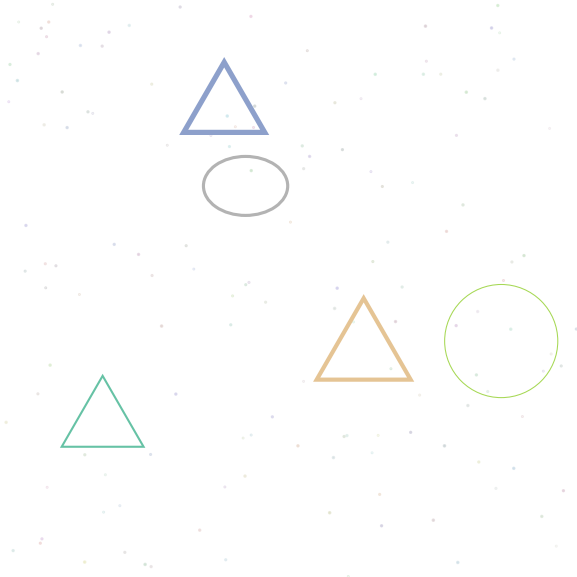[{"shape": "triangle", "thickness": 1, "radius": 0.41, "center": [0.178, 0.266]}, {"shape": "triangle", "thickness": 2.5, "radius": 0.4, "center": [0.388, 0.81]}, {"shape": "circle", "thickness": 0.5, "radius": 0.49, "center": [0.868, 0.409]}, {"shape": "triangle", "thickness": 2, "radius": 0.47, "center": [0.63, 0.389]}, {"shape": "oval", "thickness": 1.5, "radius": 0.36, "center": [0.425, 0.677]}]